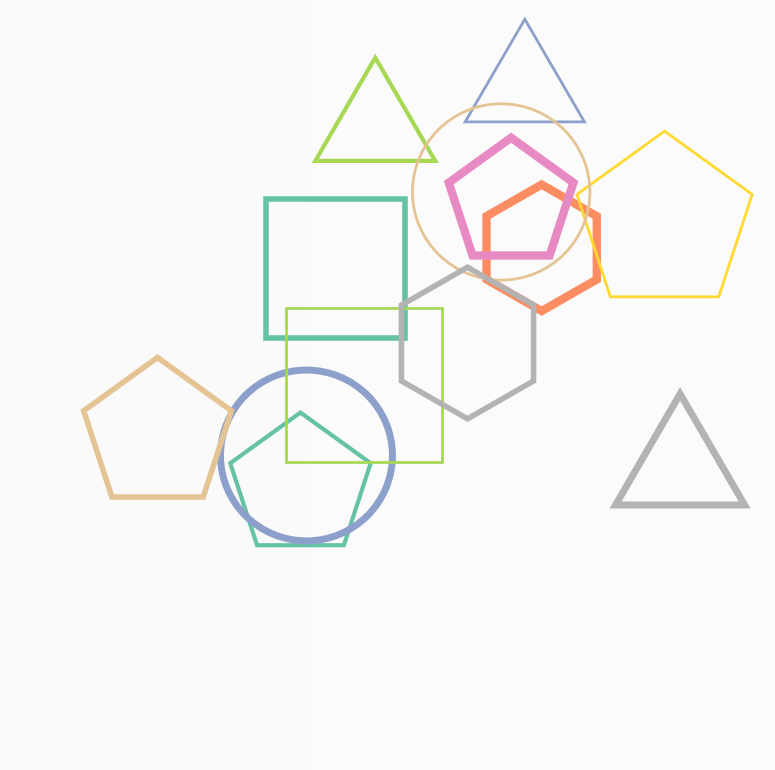[{"shape": "pentagon", "thickness": 1.5, "radius": 0.48, "center": [0.388, 0.369]}, {"shape": "square", "thickness": 2, "radius": 0.45, "center": [0.433, 0.652]}, {"shape": "hexagon", "thickness": 3, "radius": 0.41, "center": [0.699, 0.678]}, {"shape": "circle", "thickness": 2.5, "radius": 0.55, "center": [0.395, 0.408]}, {"shape": "triangle", "thickness": 1, "radius": 0.44, "center": [0.677, 0.886]}, {"shape": "pentagon", "thickness": 3, "radius": 0.42, "center": [0.659, 0.737]}, {"shape": "square", "thickness": 1, "radius": 0.5, "center": [0.47, 0.5]}, {"shape": "triangle", "thickness": 1.5, "radius": 0.45, "center": [0.484, 0.836]}, {"shape": "pentagon", "thickness": 1, "radius": 0.59, "center": [0.857, 0.711]}, {"shape": "circle", "thickness": 1, "radius": 0.57, "center": [0.647, 0.751]}, {"shape": "pentagon", "thickness": 2, "radius": 0.5, "center": [0.203, 0.436]}, {"shape": "hexagon", "thickness": 2, "radius": 0.49, "center": [0.603, 0.555]}, {"shape": "triangle", "thickness": 2.5, "radius": 0.48, "center": [0.878, 0.392]}]